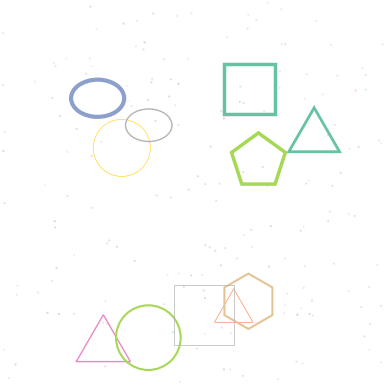[{"shape": "square", "thickness": 2.5, "radius": 0.33, "center": [0.648, 0.77]}, {"shape": "triangle", "thickness": 2, "radius": 0.38, "center": [0.816, 0.644]}, {"shape": "triangle", "thickness": 0.5, "radius": 0.29, "center": [0.607, 0.192]}, {"shape": "oval", "thickness": 3, "radius": 0.34, "center": [0.254, 0.745]}, {"shape": "triangle", "thickness": 1, "radius": 0.41, "center": [0.268, 0.101]}, {"shape": "circle", "thickness": 1.5, "radius": 0.42, "center": [0.385, 0.123]}, {"shape": "pentagon", "thickness": 2.5, "radius": 0.37, "center": [0.671, 0.581]}, {"shape": "circle", "thickness": 0.5, "radius": 0.37, "center": [0.316, 0.616]}, {"shape": "hexagon", "thickness": 1.5, "radius": 0.36, "center": [0.645, 0.217]}, {"shape": "square", "thickness": 0.5, "radius": 0.39, "center": [0.53, 0.182]}, {"shape": "oval", "thickness": 1, "radius": 0.3, "center": [0.386, 0.675]}]